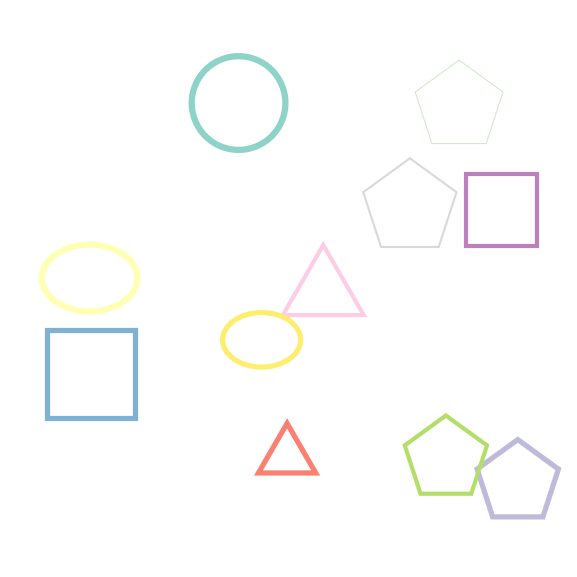[{"shape": "circle", "thickness": 3, "radius": 0.41, "center": [0.413, 0.821]}, {"shape": "oval", "thickness": 3, "radius": 0.41, "center": [0.155, 0.518]}, {"shape": "pentagon", "thickness": 2.5, "radius": 0.37, "center": [0.897, 0.164]}, {"shape": "triangle", "thickness": 2.5, "radius": 0.29, "center": [0.497, 0.209]}, {"shape": "square", "thickness": 2.5, "radius": 0.38, "center": [0.158, 0.351]}, {"shape": "pentagon", "thickness": 2, "radius": 0.37, "center": [0.772, 0.205]}, {"shape": "triangle", "thickness": 2, "radius": 0.4, "center": [0.56, 0.494]}, {"shape": "pentagon", "thickness": 1, "radius": 0.42, "center": [0.71, 0.64]}, {"shape": "square", "thickness": 2, "radius": 0.31, "center": [0.868, 0.635]}, {"shape": "pentagon", "thickness": 0.5, "radius": 0.4, "center": [0.795, 0.815]}, {"shape": "oval", "thickness": 2.5, "radius": 0.34, "center": [0.453, 0.411]}]